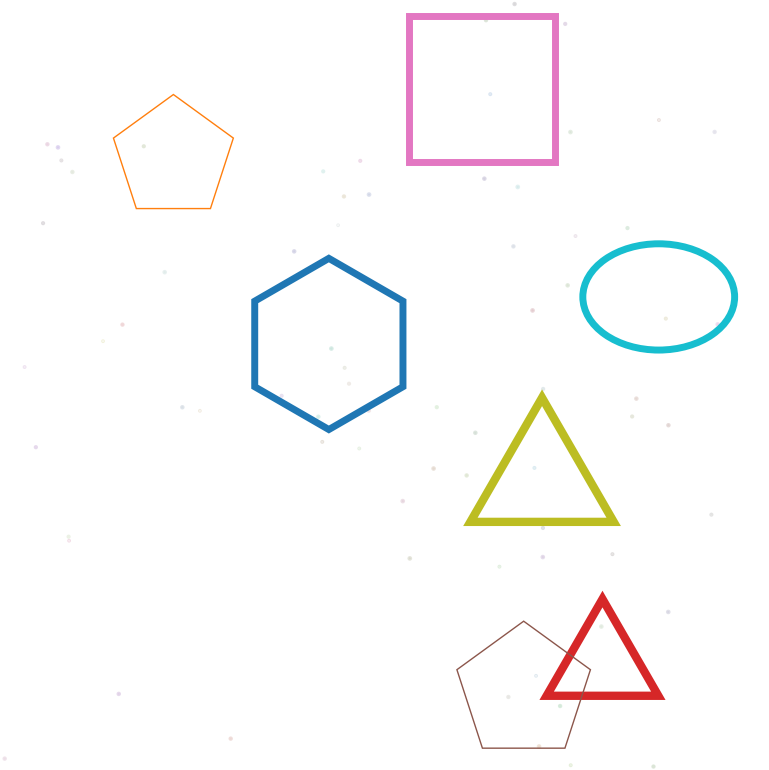[{"shape": "hexagon", "thickness": 2.5, "radius": 0.56, "center": [0.427, 0.553]}, {"shape": "pentagon", "thickness": 0.5, "radius": 0.41, "center": [0.225, 0.795]}, {"shape": "triangle", "thickness": 3, "radius": 0.42, "center": [0.782, 0.138]}, {"shape": "pentagon", "thickness": 0.5, "radius": 0.46, "center": [0.68, 0.102]}, {"shape": "square", "thickness": 2.5, "radius": 0.47, "center": [0.626, 0.884]}, {"shape": "triangle", "thickness": 3, "radius": 0.54, "center": [0.704, 0.376]}, {"shape": "oval", "thickness": 2.5, "radius": 0.49, "center": [0.855, 0.614]}]